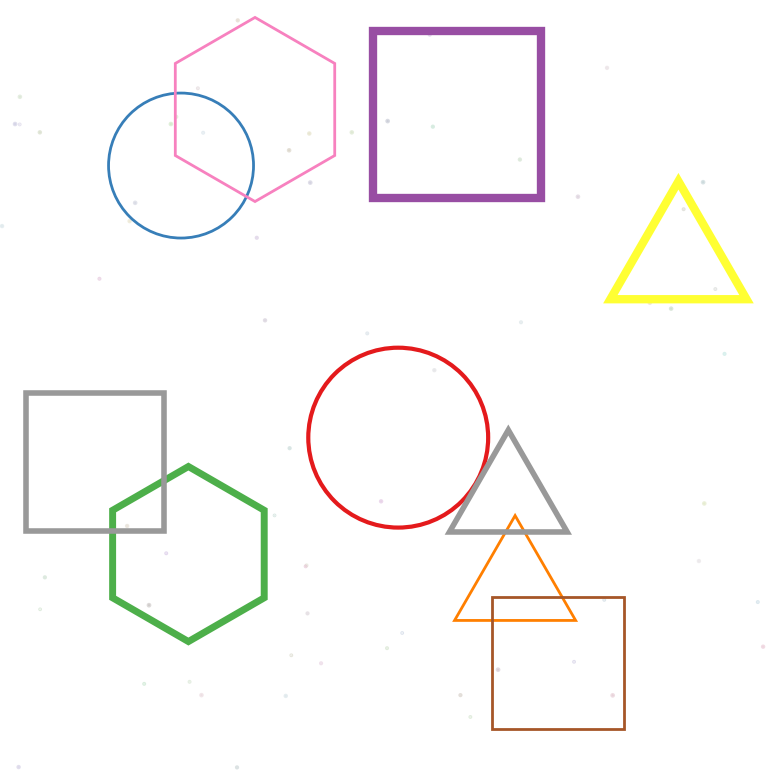[{"shape": "circle", "thickness": 1.5, "radius": 0.58, "center": [0.517, 0.432]}, {"shape": "circle", "thickness": 1, "radius": 0.47, "center": [0.235, 0.785]}, {"shape": "hexagon", "thickness": 2.5, "radius": 0.57, "center": [0.245, 0.28]}, {"shape": "square", "thickness": 3, "radius": 0.54, "center": [0.593, 0.851]}, {"shape": "triangle", "thickness": 1, "radius": 0.45, "center": [0.669, 0.24]}, {"shape": "triangle", "thickness": 3, "radius": 0.51, "center": [0.881, 0.662]}, {"shape": "square", "thickness": 1, "radius": 0.43, "center": [0.725, 0.139]}, {"shape": "hexagon", "thickness": 1, "radius": 0.6, "center": [0.331, 0.858]}, {"shape": "square", "thickness": 2, "radius": 0.45, "center": [0.124, 0.4]}, {"shape": "triangle", "thickness": 2, "radius": 0.44, "center": [0.66, 0.353]}]